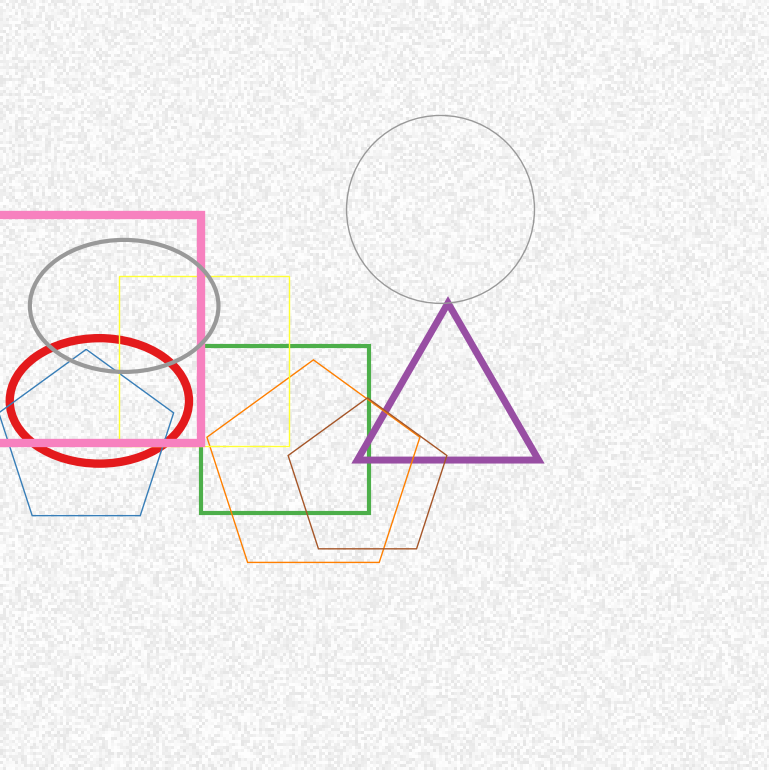[{"shape": "oval", "thickness": 3, "radius": 0.58, "center": [0.129, 0.479]}, {"shape": "pentagon", "thickness": 0.5, "radius": 0.6, "center": [0.112, 0.427]}, {"shape": "square", "thickness": 1.5, "radius": 0.54, "center": [0.37, 0.442]}, {"shape": "triangle", "thickness": 2.5, "radius": 0.68, "center": [0.582, 0.47]}, {"shape": "pentagon", "thickness": 0.5, "radius": 0.73, "center": [0.407, 0.387]}, {"shape": "square", "thickness": 0.5, "radius": 0.55, "center": [0.265, 0.532]}, {"shape": "pentagon", "thickness": 0.5, "radius": 0.54, "center": [0.477, 0.375]}, {"shape": "square", "thickness": 3, "radius": 0.74, "center": [0.114, 0.573]}, {"shape": "circle", "thickness": 0.5, "radius": 0.61, "center": [0.572, 0.728]}, {"shape": "oval", "thickness": 1.5, "radius": 0.61, "center": [0.161, 0.603]}]